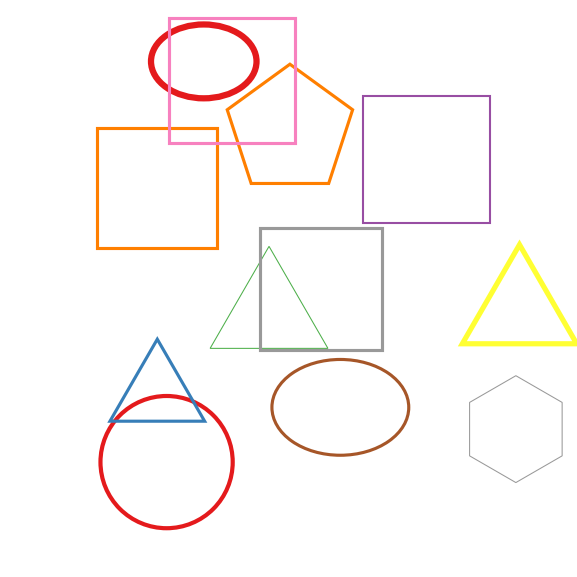[{"shape": "oval", "thickness": 3, "radius": 0.46, "center": [0.353, 0.893]}, {"shape": "circle", "thickness": 2, "radius": 0.57, "center": [0.288, 0.199]}, {"shape": "triangle", "thickness": 1.5, "radius": 0.47, "center": [0.272, 0.317]}, {"shape": "triangle", "thickness": 0.5, "radius": 0.59, "center": [0.466, 0.455]}, {"shape": "square", "thickness": 1, "radius": 0.55, "center": [0.738, 0.722]}, {"shape": "pentagon", "thickness": 1.5, "radius": 0.57, "center": [0.502, 0.774]}, {"shape": "square", "thickness": 1.5, "radius": 0.52, "center": [0.272, 0.673]}, {"shape": "triangle", "thickness": 2.5, "radius": 0.57, "center": [0.9, 0.461]}, {"shape": "oval", "thickness": 1.5, "radius": 0.59, "center": [0.589, 0.294]}, {"shape": "square", "thickness": 1.5, "radius": 0.54, "center": [0.401, 0.86]}, {"shape": "square", "thickness": 1.5, "radius": 0.53, "center": [0.557, 0.499]}, {"shape": "hexagon", "thickness": 0.5, "radius": 0.46, "center": [0.893, 0.256]}]